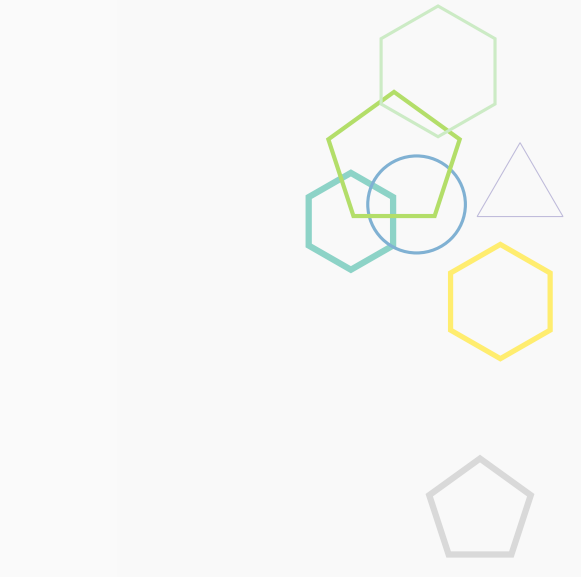[{"shape": "hexagon", "thickness": 3, "radius": 0.42, "center": [0.604, 0.616]}, {"shape": "triangle", "thickness": 0.5, "radius": 0.43, "center": [0.895, 0.667]}, {"shape": "circle", "thickness": 1.5, "radius": 0.42, "center": [0.717, 0.645]}, {"shape": "pentagon", "thickness": 2, "radius": 0.59, "center": [0.678, 0.721]}, {"shape": "pentagon", "thickness": 3, "radius": 0.46, "center": [0.826, 0.113]}, {"shape": "hexagon", "thickness": 1.5, "radius": 0.57, "center": [0.754, 0.876]}, {"shape": "hexagon", "thickness": 2.5, "radius": 0.49, "center": [0.861, 0.477]}]